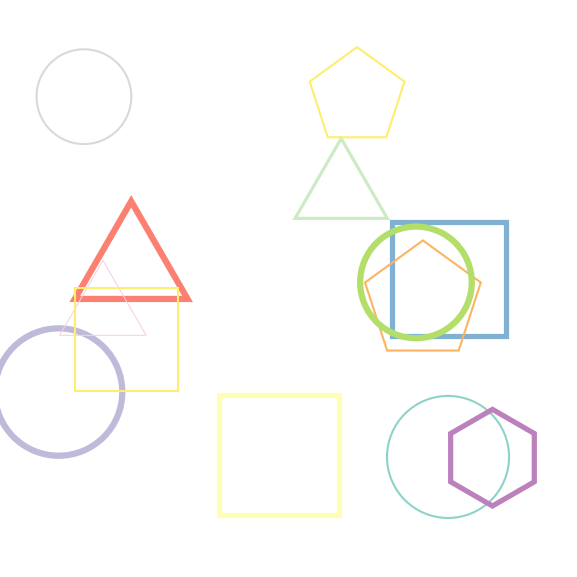[{"shape": "circle", "thickness": 1, "radius": 0.53, "center": [0.776, 0.208]}, {"shape": "square", "thickness": 2.5, "radius": 0.52, "center": [0.484, 0.211]}, {"shape": "circle", "thickness": 3, "radius": 0.55, "center": [0.101, 0.32]}, {"shape": "triangle", "thickness": 3, "radius": 0.56, "center": [0.227, 0.538]}, {"shape": "square", "thickness": 2.5, "radius": 0.49, "center": [0.778, 0.516]}, {"shape": "pentagon", "thickness": 1, "radius": 0.53, "center": [0.732, 0.477]}, {"shape": "circle", "thickness": 3, "radius": 0.48, "center": [0.72, 0.51]}, {"shape": "triangle", "thickness": 0.5, "radius": 0.43, "center": [0.178, 0.462]}, {"shape": "circle", "thickness": 1, "radius": 0.41, "center": [0.145, 0.832]}, {"shape": "hexagon", "thickness": 2.5, "radius": 0.42, "center": [0.853, 0.207]}, {"shape": "triangle", "thickness": 1.5, "radius": 0.46, "center": [0.591, 0.667]}, {"shape": "pentagon", "thickness": 1, "radius": 0.43, "center": [0.618, 0.831]}, {"shape": "square", "thickness": 1, "radius": 0.45, "center": [0.219, 0.412]}]